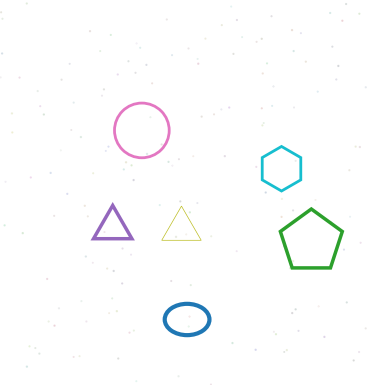[{"shape": "oval", "thickness": 3, "radius": 0.29, "center": [0.486, 0.17]}, {"shape": "pentagon", "thickness": 2.5, "radius": 0.42, "center": [0.809, 0.373]}, {"shape": "triangle", "thickness": 2.5, "radius": 0.29, "center": [0.293, 0.409]}, {"shape": "circle", "thickness": 2, "radius": 0.36, "center": [0.368, 0.661]}, {"shape": "triangle", "thickness": 0.5, "radius": 0.3, "center": [0.471, 0.405]}, {"shape": "hexagon", "thickness": 2, "radius": 0.29, "center": [0.731, 0.562]}]